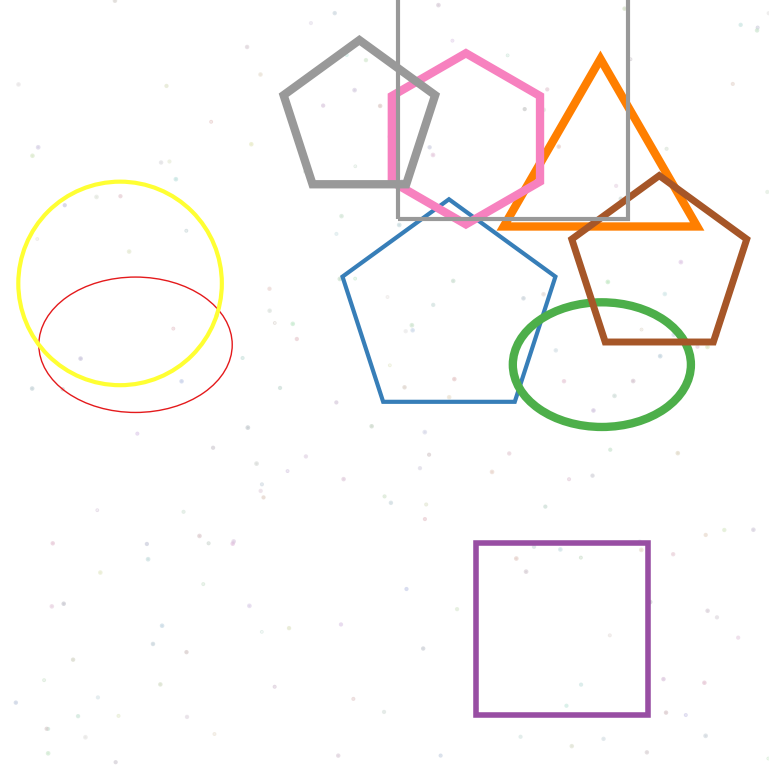[{"shape": "oval", "thickness": 0.5, "radius": 0.63, "center": [0.176, 0.552]}, {"shape": "pentagon", "thickness": 1.5, "radius": 0.73, "center": [0.583, 0.596]}, {"shape": "oval", "thickness": 3, "radius": 0.58, "center": [0.782, 0.526]}, {"shape": "square", "thickness": 2, "radius": 0.56, "center": [0.73, 0.183]}, {"shape": "triangle", "thickness": 3, "radius": 0.73, "center": [0.78, 0.778]}, {"shape": "circle", "thickness": 1.5, "radius": 0.66, "center": [0.156, 0.632]}, {"shape": "pentagon", "thickness": 2.5, "radius": 0.6, "center": [0.856, 0.652]}, {"shape": "hexagon", "thickness": 3, "radius": 0.56, "center": [0.605, 0.82]}, {"shape": "square", "thickness": 1.5, "radius": 0.75, "center": [0.666, 0.865]}, {"shape": "pentagon", "thickness": 3, "radius": 0.52, "center": [0.467, 0.844]}]